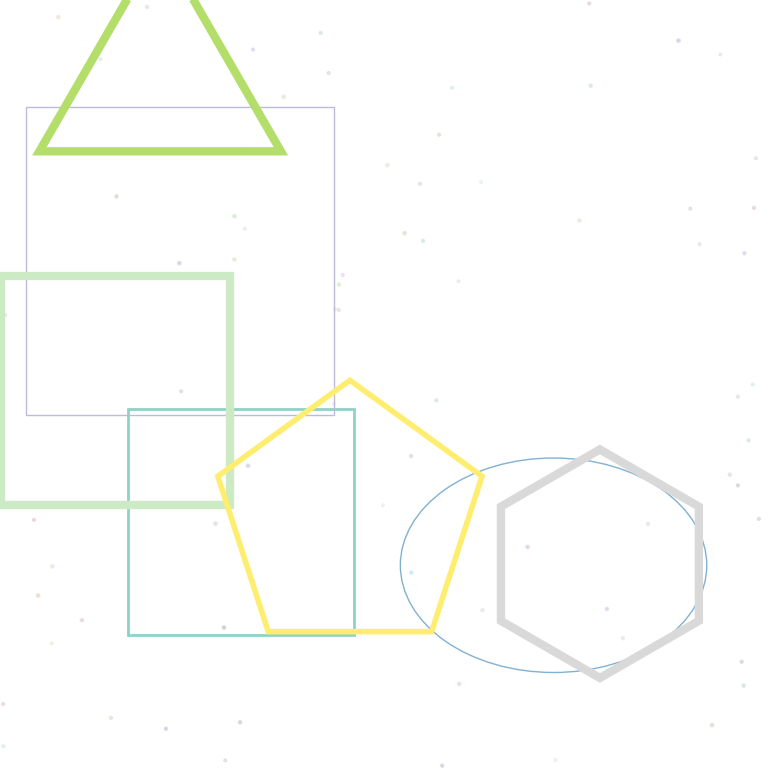[{"shape": "square", "thickness": 1, "radius": 0.74, "center": [0.313, 0.322]}, {"shape": "square", "thickness": 0.5, "radius": 1.0, "center": [0.234, 0.661]}, {"shape": "oval", "thickness": 0.5, "radius": 0.99, "center": [0.719, 0.266]}, {"shape": "triangle", "thickness": 3, "radius": 0.91, "center": [0.208, 0.894]}, {"shape": "hexagon", "thickness": 3, "radius": 0.74, "center": [0.779, 0.268]}, {"shape": "square", "thickness": 3, "radius": 0.74, "center": [0.15, 0.493]}, {"shape": "pentagon", "thickness": 2, "radius": 0.9, "center": [0.454, 0.326]}]